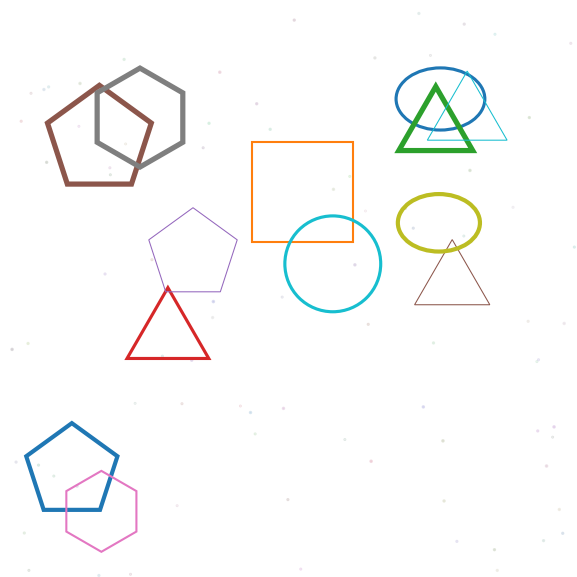[{"shape": "oval", "thickness": 1.5, "radius": 0.38, "center": [0.763, 0.828]}, {"shape": "pentagon", "thickness": 2, "radius": 0.42, "center": [0.124, 0.183]}, {"shape": "square", "thickness": 1, "radius": 0.44, "center": [0.524, 0.667]}, {"shape": "triangle", "thickness": 2.5, "radius": 0.37, "center": [0.755, 0.775]}, {"shape": "triangle", "thickness": 1.5, "radius": 0.41, "center": [0.291, 0.419]}, {"shape": "pentagon", "thickness": 0.5, "radius": 0.4, "center": [0.334, 0.559]}, {"shape": "triangle", "thickness": 0.5, "radius": 0.38, "center": [0.783, 0.509]}, {"shape": "pentagon", "thickness": 2.5, "radius": 0.47, "center": [0.172, 0.757]}, {"shape": "hexagon", "thickness": 1, "radius": 0.35, "center": [0.176, 0.114]}, {"shape": "hexagon", "thickness": 2.5, "radius": 0.43, "center": [0.242, 0.796]}, {"shape": "oval", "thickness": 2, "radius": 0.36, "center": [0.76, 0.613]}, {"shape": "triangle", "thickness": 0.5, "radius": 0.4, "center": [0.809, 0.796]}, {"shape": "circle", "thickness": 1.5, "radius": 0.41, "center": [0.576, 0.542]}]